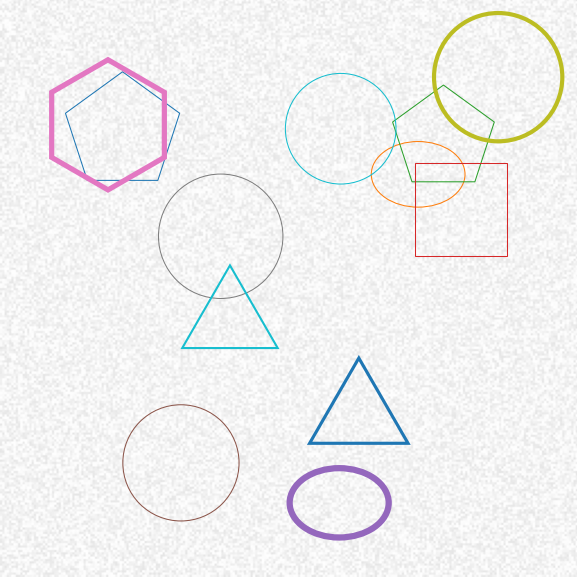[{"shape": "triangle", "thickness": 1.5, "radius": 0.49, "center": [0.621, 0.281]}, {"shape": "pentagon", "thickness": 0.5, "radius": 0.52, "center": [0.212, 0.771]}, {"shape": "oval", "thickness": 0.5, "radius": 0.41, "center": [0.724, 0.697]}, {"shape": "pentagon", "thickness": 0.5, "radius": 0.46, "center": [0.768, 0.759]}, {"shape": "square", "thickness": 0.5, "radius": 0.4, "center": [0.798, 0.636]}, {"shape": "oval", "thickness": 3, "radius": 0.43, "center": [0.587, 0.128]}, {"shape": "circle", "thickness": 0.5, "radius": 0.5, "center": [0.313, 0.198]}, {"shape": "hexagon", "thickness": 2.5, "radius": 0.56, "center": [0.187, 0.783]}, {"shape": "circle", "thickness": 0.5, "radius": 0.54, "center": [0.382, 0.59]}, {"shape": "circle", "thickness": 2, "radius": 0.56, "center": [0.863, 0.866]}, {"shape": "triangle", "thickness": 1, "radius": 0.48, "center": [0.398, 0.444]}, {"shape": "circle", "thickness": 0.5, "radius": 0.48, "center": [0.59, 0.776]}]